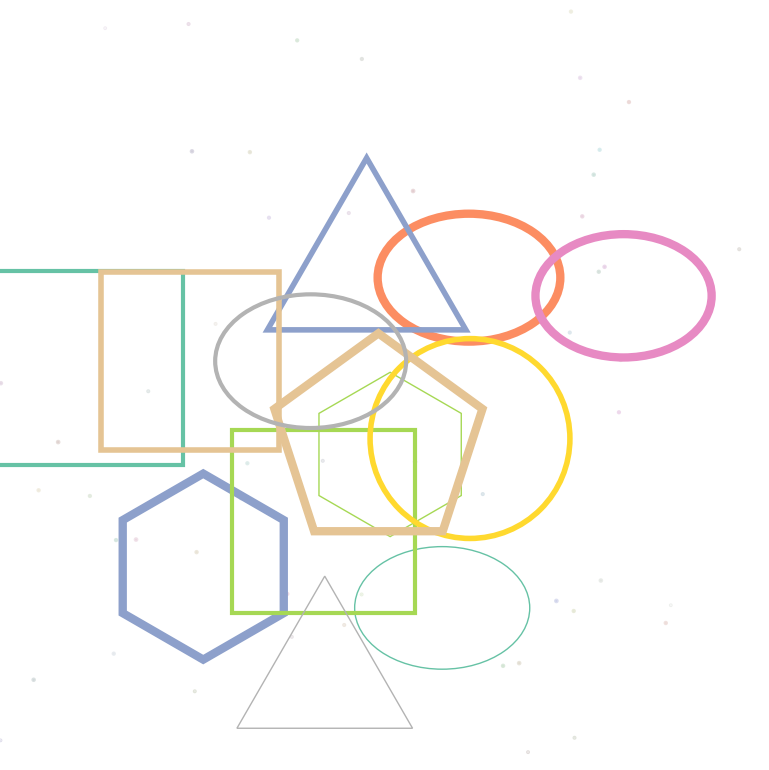[{"shape": "square", "thickness": 1.5, "radius": 0.63, "center": [0.112, 0.522]}, {"shape": "oval", "thickness": 0.5, "radius": 0.57, "center": [0.574, 0.211]}, {"shape": "oval", "thickness": 3, "radius": 0.59, "center": [0.609, 0.639]}, {"shape": "hexagon", "thickness": 3, "radius": 0.6, "center": [0.264, 0.264]}, {"shape": "triangle", "thickness": 2, "radius": 0.74, "center": [0.476, 0.646]}, {"shape": "oval", "thickness": 3, "radius": 0.57, "center": [0.81, 0.616]}, {"shape": "hexagon", "thickness": 0.5, "radius": 0.53, "center": [0.507, 0.41]}, {"shape": "square", "thickness": 1.5, "radius": 0.59, "center": [0.42, 0.323]}, {"shape": "circle", "thickness": 2, "radius": 0.65, "center": [0.61, 0.43]}, {"shape": "pentagon", "thickness": 3, "radius": 0.71, "center": [0.491, 0.425]}, {"shape": "square", "thickness": 2, "radius": 0.58, "center": [0.247, 0.532]}, {"shape": "oval", "thickness": 1.5, "radius": 0.62, "center": [0.403, 0.531]}, {"shape": "triangle", "thickness": 0.5, "radius": 0.66, "center": [0.422, 0.12]}]